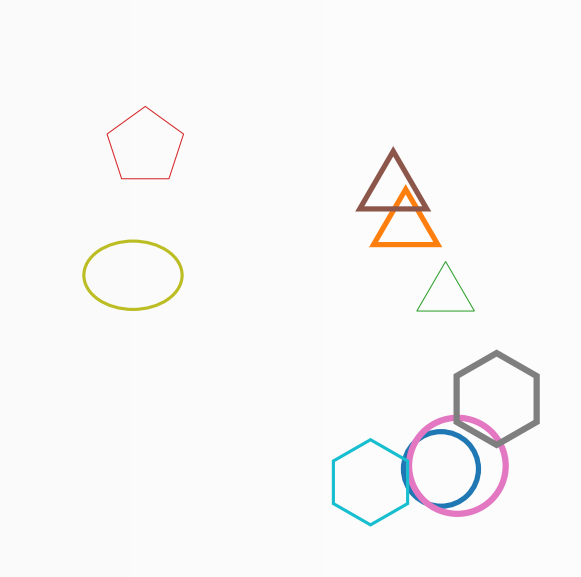[{"shape": "circle", "thickness": 2.5, "radius": 0.32, "center": [0.759, 0.187]}, {"shape": "triangle", "thickness": 2.5, "radius": 0.32, "center": [0.698, 0.607]}, {"shape": "triangle", "thickness": 0.5, "radius": 0.29, "center": [0.767, 0.489]}, {"shape": "pentagon", "thickness": 0.5, "radius": 0.35, "center": [0.25, 0.746]}, {"shape": "triangle", "thickness": 2.5, "radius": 0.33, "center": [0.677, 0.671]}, {"shape": "circle", "thickness": 3, "radius": 0.42, "center": [0.787, 0.193]}, {"shape": "hexagon", "thickness": 3, "radius": 0.4, "center": [0.854, 0.308]}, {"shape": "oval", "thickness": 1.5, "radius": 0.42, "center": [0.229, 0.522]}, {"shape": "hexagon", "thickness": 1.5, "radius": 0.37, "center": [0.637, 0.164]}]